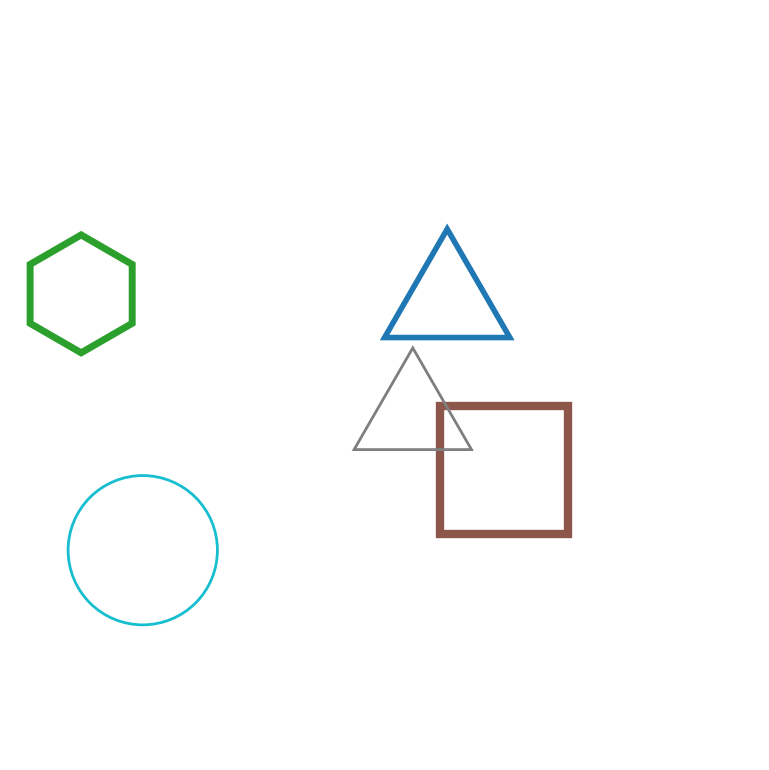[{"shape": "triangle", "thickness": 2, "radius": 0.47, "center": [0.581, 0.609]}, {"shape": "hexagon", "thickness": 2.5, "radius": 0.38, "center": [0.105, 0.618]}, {"shape": "square", "thickness": 3, "radius": 0.42, "center": [0.654, 0.389]}, {"shape": "triangle", "thickness": 1, "radius": 0.44, "center": [0.536, 0.46]}, {"shape": "circle", "thickness": 1, "radius": 0.48, "center": [0.185, 0.285]}]